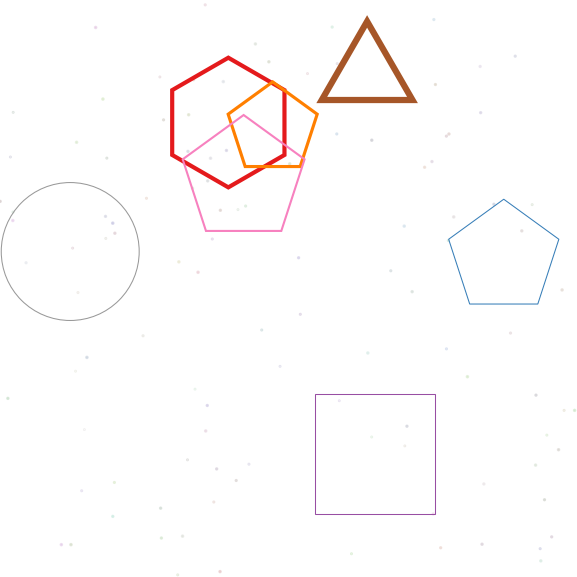[{"shape": "hexagon", "thickness": 2, "radius": 0.56, "center": [0.395, 0.787]}, {"shape": "pentagon", "thickness": 0.5, "radius": 0.5, "center": [0.872, 0.554]}, {"shape": "square", "thickness": 0.5, "radius": 0.52, "center": [0.65, 0.213]}, {"shape": "pentagon", "thickness": 1.5, "radius": 0.41, "center": [0.472, 0.776]}, {"shape": "triangle", "thickness": 3, "radius": 0.45, "center": [0.636, 0.871]}, {"shape": "pentagon", "thickness": 1, "radius": 0.55, "center": [0.422, 0.689]}, {"shape": "circle", "thickness": 0.5, "radius": 0.6, "center": [0.122, 0.564]}]